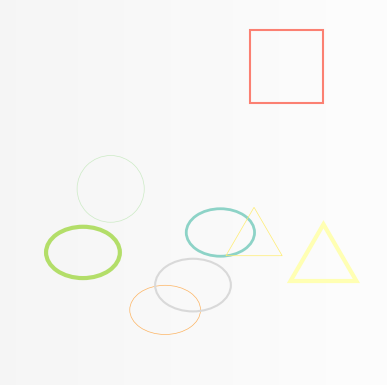[{"shape": "oval", "thickness": 2, "radius": 0.44, "center": [0.569, 0.396]}, {"shape": "triangle", "thickness": 3, "radius": 0.49, "center": [0.835, 0.319]}, {"shape": "square", "thickness": 1.5, "radius": 0.47, "center": [0.739, 0.826]}, {"shape": "oval", "thickness": 0.5, "radius": 0.46, "center": [0.426, 0.195]}, {"shape": "oval", "thickness": 3, "radius": 0.48, "center": [0.214, 0.344]}, {"shape": "oval", "thickness": 1.5, "radius": 0.49, "center": [0.498, 0.26]}, {"shape": "circle", "thickness": 0.5, "radius": 0.43, "center": [0.286, 0.509]}, {"shape": "triangle", "thickness": 0.5, "radius": 0.42, "center": [0.656, 0.378]}]